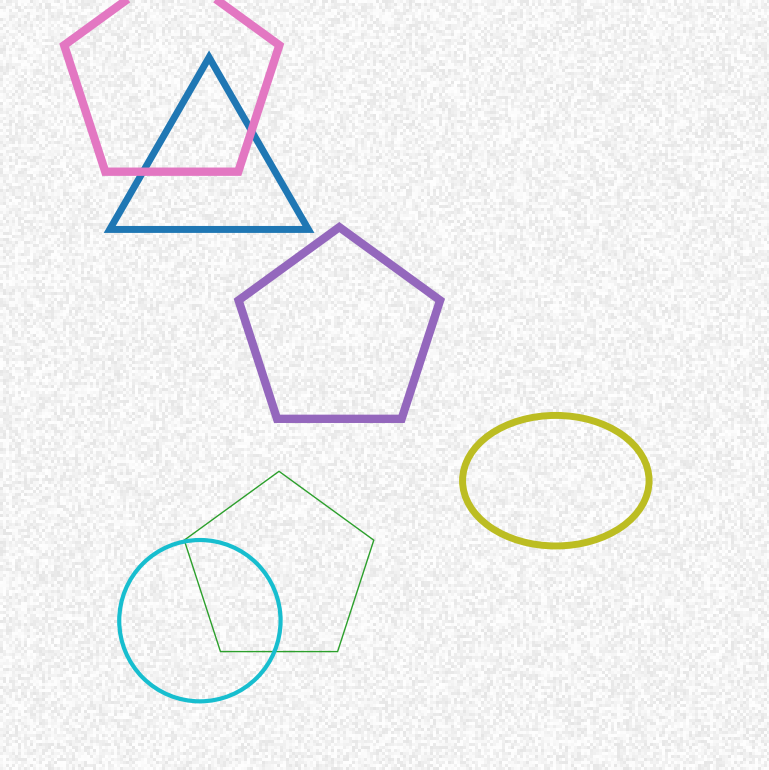[{"shape": "triangle", "thickness": 2.5, "radius": 0.75, "center": [0.272, 0.777]}, {"shape": "pentagon", "thickness": 0.5, "radius": 0.65, "center": [0.362, 0.258]}, {"shape": "pentagon", "thickness": 3, "radius": 0.69, "center": [0.441, 0.567]}, {"shape": "pentagon", "thickness": 3, "radius": 0.73, "center": [0.223, 0.896]}, {"shape": "oval", "thickness": 2.5, "radius": 0.61, "center": [0.722, 0.376]}, {"shape": "circle", "thickness": 1.5, "radius": 0.52, "center": [0.26, 0.194]}]